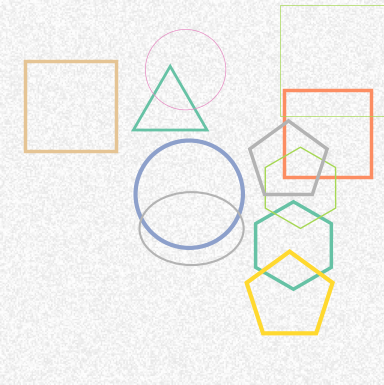[{"shape": "hexagon", "thickness": 2.5, "radius": 0.57, "center": [0.762, 0.362]}, {"shape": "triangle", "thickness": 2, "radius": 0.55, "center": [0.442, 0.717]}, {"shape": "square", "thickness": 2.5, "radius": 0.57, "center": [0.851, 0.653]}, {"shape": "circle", "thickness": 3, "radius": 0.7, "center": [0.492, 0.496]}, {"shape": "circle", "thickness": 0.5, "radius": 0.52, "center": [0.482, 0.819]}, {"shape": "square", "thickness": 0.5, "radius": 0.72, "center": [0.871, 0.843]}, {"shape": "hexagon", "thickness": 1, "radius": 0.53, "center": [0.78, 0.512]}, {"shape": "pentagon", "thickness": 3, "radius": 0.59, "center": [0.752, 0.229]}, {"shape": "square", "thickness": 2.5, "radius": 0.59, "center": [0.183, 0.725]}, {"shape": "oval", "thickness": 1.5, "radius": 0.68, "center": [0.498, 0.406]}, {"shape": "pentagon", "thickness": 2.5, "radius": 0.53, "center": [0.749, 0.58]}]